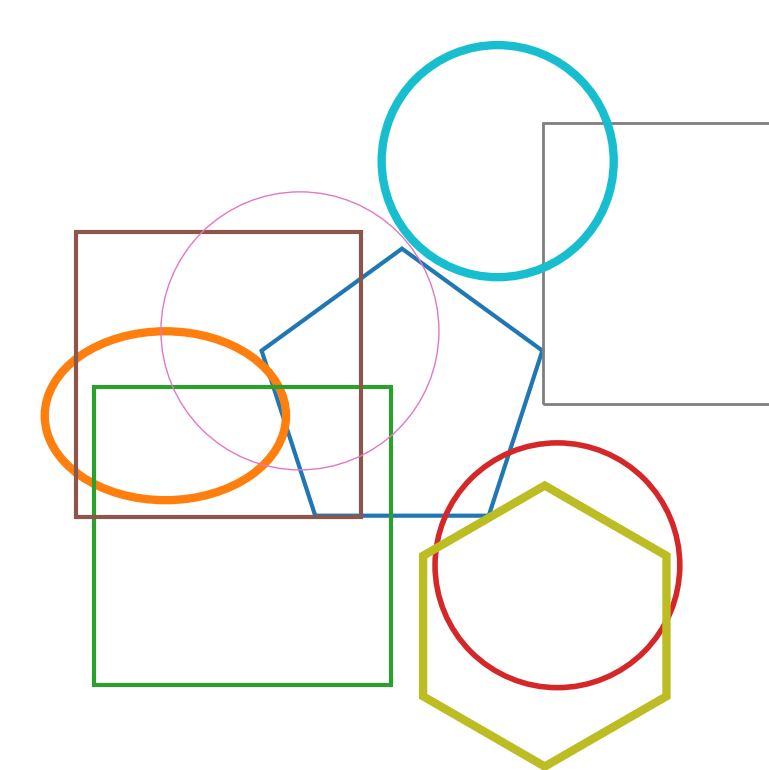[{"shape": "pentagon", "thickness": 1.5, "radius": 0.96, "center": [0.522, 0.485]}, {"shape": "oval", "thickness": 3, "radius": 0.78, "center": [0.215, 0.46]}, {"shape": "square", "thickness": 1.5, "radius": 0.97, "center": [0.315, 0.304]}, {"shape": "circle", "thickness": 2, "radius": 0.79, "center": [0.724, 0.266]}, {"shape": "square", "thickness": 1.5, "radius": 0.93, "center": [0.284, 0.514]}, {"shape": "circle", "thickness": 0.5, "radius": 0.9, "center": [0.39, 0.57]}, {"shape": "square", "thickness": 1, "radius": 0.91, "center": [0.887, 0.657]}, {"shape": "hexagon", "thickness": 3, "radius": 0.91, "center": [0.708, 0.187]}, {"shape": "circle", "thickness": 3, "radius": 0.75, "center": [0.646, 0.791]}]